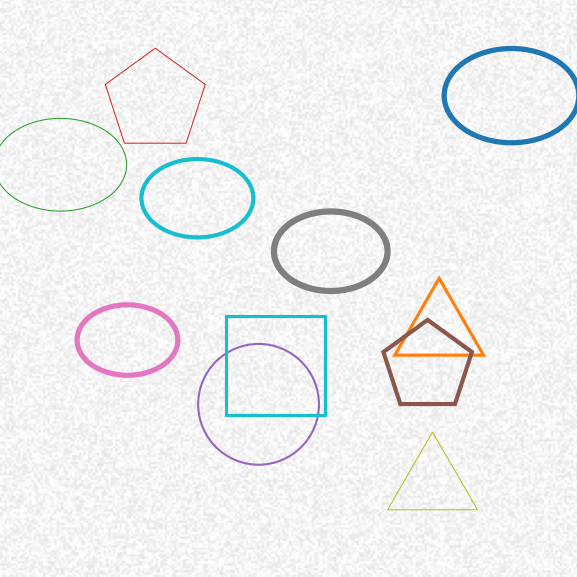[{"shape": "oval", "thickness": 2.5, "radius": 0.58, "center": [0.886, 0.834]}, {"shape": "triangle", "thickness": 1.5, "radius": 0.44, "center": [0.76, 0.428]}, {"shape": "oval", "thickness": 0.5, "radius": 0.57, "center": [0.105, 0.714]}, {"shape": "pentagon", "thickness": 0.5, "radius": 0.45, "center": [0.269, 0.825]}, {"shape": "circle", "thickness": 1, "radius": 0.52, "center": [0.448, 0.299]}, {"shape": "pentagon", "thickness": 2, "radius": 0.4, "center": [0.741, 0.365]}, {"shape": "oval", "thickness": 2.5, "radius": 0.44, "center": [0.221, 0.41]}, {"shape": "oval", "thickness": 3, "radius": 0.49, "center": [0.573, 0.564]}, {"shape": "triangle", "thickness": 0.5, "radius": 0.45, "center": [0.749, 0.161]}, {"shape": "oval", "thickness": 2, "radius": 0.48, "center": [0.342, 0.656]}, {"shape": "square", "thickness": 1.5, "radius": 0.43, "center": [0.478, 0.367]}]